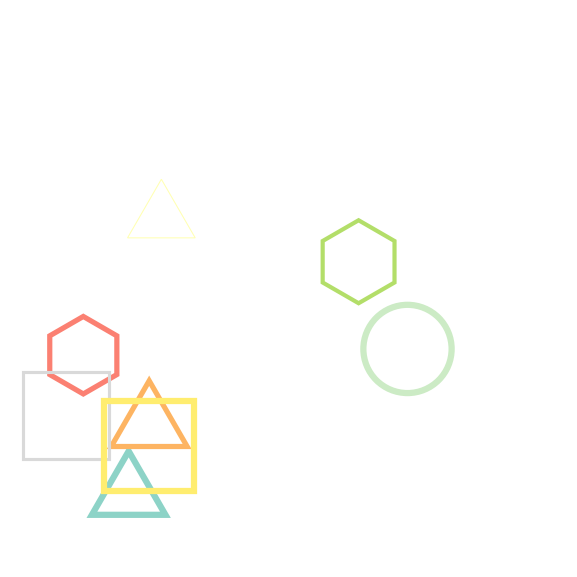[{"shape": "triangle", "thickness": 3, "radius": 0.37, "center": [0.223, 0.144]}, {"shape": "triangle", "thickness": 0.5, "radius": 0.34, "center": [0.279, 0.621]}, {"shape": "hexagon", "thickness": 2.5, "radius": 0.34, "center": [0.144, 0.384]}, {"shape": "triangle", "thickness": 2.5, "radius": 0.38, "center": [0.258, 0.264]}, {"shape": "hexagon", "thickness": 2, "radius": 0.36, "center": [0.621, 0.546]}, {"shape": "square", "thickness": 1.5, "radius": 0.38, "center": [0.114, 0.279]}, {"shape": "circle", "thickness": 3, "radius": 0.38, "center": [0.706, 0.395]}, {"shape": "square", "thickness": 3, "radius": 0.39, "center": [0.258, 0.226]}]